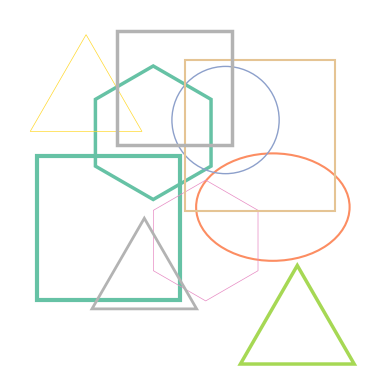[{"shape": "square", "thickness": 3, "radius": 0.93, "center": [0.282, 0.407]}, {"shape": "hexagon", "thickness": 2.5, "radius": 0.87, "center": [0.398, 0.655]}, {"shape": "oval", "thickness": 1.5, "radius": 1.0, "center": [0.709, 0.462]}, {"shape": "circle", "thickness": 1, "radius": 0.7, "center": [0.586, 0.688]}, {"shape": "hexagon", "thickness": 0.5, "radius": 0.78, "center": [0.534, 0.375]}, {"shape": "triangle", "thickness": 2.5, "radius": 0.85, "center": [0.772, 0.14]}, {"shape": "triangle", "thickness": 0.5, "radius": 0.84, "center": [0.224, 0.742]}, {"shape": "square", "thickness": 1.5, "radius": 0.98, "center": [0.675, 0.648]}, {"shape": "square", "thickness": 2.5, "radius": 0.74, "center": [0.453, 0.771]}, {"shape": "triangle", "thickness": 2, "radius": 0.78, "center": [0.375, 0.276]}]